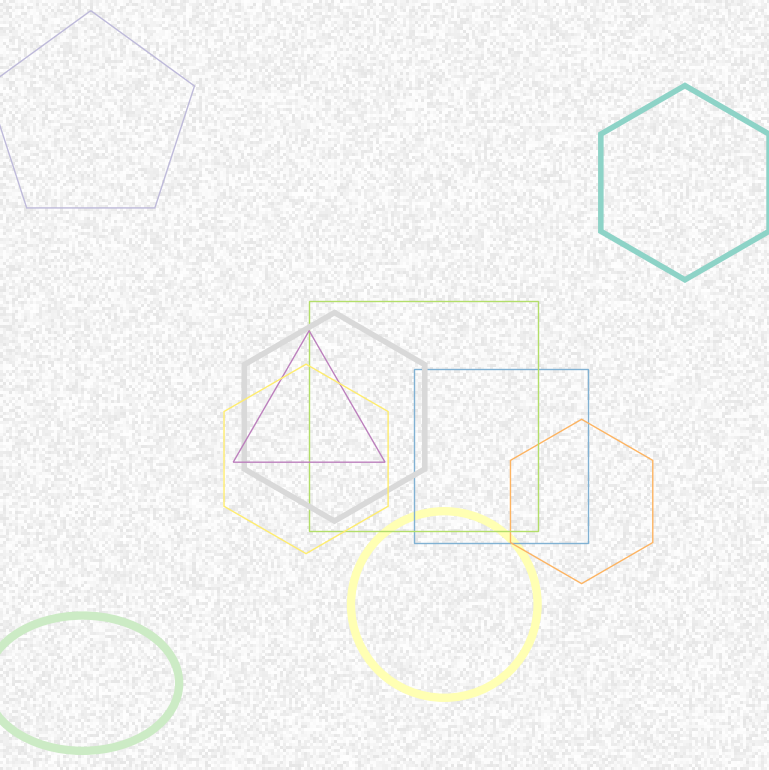[{"shape": "hexagon", "thickness": 2, "radius": 0.63, "center": [0.89, 0.763]}, {"shape": "circle", "thickness": 3, "radius": 0.61, "center": [0.577, 0.215]}, {"shape": "pentagon", "thickness": 0.5, "radius": 0.71, "center": [0.118, 0.845]}, {"shape": "square", "thickness": 0.5, "radius": 0.56, "center": [0.651, 0.408]}, {"shape": "hexagon", "thickness": 0.5, "radius": 0.53, "center": [0.755, 0.349]}, {"shape": "square", "thickness": 0.5, "radius": 0.75, "center": [0.55, 0.46]}, {"shape": "hexagon", "thickness": 2, "radius": 0.68, "center": [0.434, 0.459]}, {"shape": "triangle", "thickness": 0.5, "radius": 0.57, "center": [0.401, 0.457]}, {"shape": "oval", "thickness": 3, "radius": 0.63, "center": [0.107, 0.113]}, {"shape": "hexagon", "thickness": 0.5, "radius": 0.62, "center": [0.397, 0.404]}]